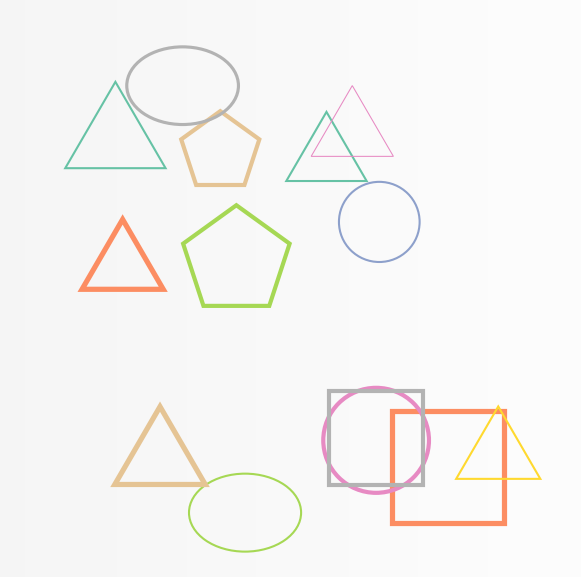[{"shape": "triangle", "thickness": 1, "radius": 0.4, "center": [0.562, 0.726]}, {"shape": "triangle", "thickness": 1, "radius": 0.5, "center": [0.199, 0.758]}, {"shape": "triangle", "thickness": 2.5, "radius": 0.4, "center": [0.211, 0.539]}, {"shape": "square", "thickness": 2.5, "radius": 0.48, "center": [0.771, 0.19]}, {"shape": "circle", "thickness": 1, "radius": 0.35, "center": [0.653, 0.615]}, {"shape": "circle", "thickness": 2, "radius": 0.45, "center": [0.647, 0.237]}, {"shape": "triangle", "thickness": 0.5, "radius": 0.41, "center": [0.606, 0.769]}, {"shape": "pentagon", "thickness": 2, "radius": 0.48, "center": [0.407, 0.547]}, {"shape": "oval", "thickness": 1, "radius": 0.48, "center": [0.422, 0.111]}, {"shape": "triangle", "thickness": 1, "radius": 0.42, "center": [0.857, 0.212]}, {"shape": "triangle", "thickness": 2.5, "radius": 0.45, "center": [0.275, 0.205]}, {"shape": "pentagon", "thickness": 2, "radius": 0.35, "center": [0.379, 0.736]}, {"shape": "square", "thickness": 2, "radius": 0.4, "center": [0.647, 0.241]}, {"shape": "oval", "thickness": 1.5, "radius": 0.48, "center": [0.314, 0.851]}]